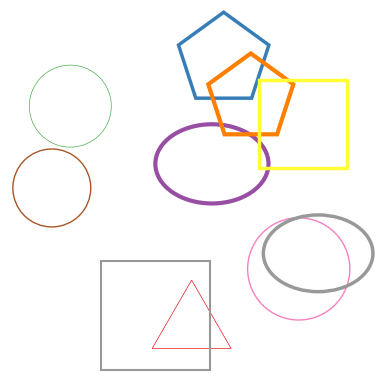[{"shape": "triangle", "thickness": 0.5, "radius": 0.59, "center": [0.498, 0.154]}, {"shape": "pentagon", "thickness": 2.5, "radius": 0.62, "center": [0.581, 0.845]}, {"shape": "circle", "thickness": 0.5, "radius": 0.53, "center": [0.183, 0.724]}, {"shape": "oval", "thickness": 3, "radius": 0.73, "center": [0.55, 0.574]}, {"shape": "pentagon", "thickness": 3, "radius": 0.58, "center": [0.651, 0.745]}, {"shape": "square", "thickness": 2.5, "radius": 0.57, "center": [0.787, 0.678]}, {"shape": "circle", "thickness": 1, "radius": 0.51, "center": [0.135, 0.512]}, {"shape": "circle", "thickness": 1, "radius": 0.66, "center": [0.776, 0.302]}, {"shape": "oval", "thickness": 2.5, "radius": 0.71, "center": [0.826, 0.342]}, {"shape": "square", "thickness": 1.5, "radius": 0.71, "center": [0.405, 0.18]}]